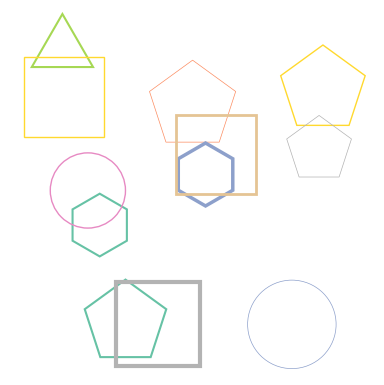[{"shape": "pentagon", "thickness": 1.5, "radius": 0.56, "center": [0.326, 0.162]}, {"shape": "hexagon", "thickness": 1.5, "radius": 0.41, "center": [0.259, 0.415]}, {"shape": "pentagon", "thickness": 0.5, "radius": 0.59, "center": [0.5, 0.726]}, {"shape": "hexagon", "thickness": 2.5, "radius": 0.41, "center": [0.534, 0.547]}, {"shape": "circle", "thickness": 0.5, "radius": 0.57, "center": [0.758, 0.157]}, {"shape": "circle", "thickness": 1, "radius": 0.49, "center": [0.228, 0.505]}, {"shape": "triangle", "thickness": 1.5, "radius": 0.46, "center": [0.162, 0.872]}, {"shape": "square", "thickness": 1, "radius": 0.52, "center": [0.165, 0.749]}, {"shape": "pentagon", "thickness": 1, "radius": 0.58, "center": [0.839, 0.768]}, {"shape": "square", "thickness": 2, "radius": 0.52, "center": [0.561, 0.599]}, {"shape": "pentagon", "thickness": 0.5, "radius": 0.44, "center": [0.829, 0.612]}, {"shape": "square", "thickness": 3, "radius": 0.55, "center": [0.41, 0.159]}]